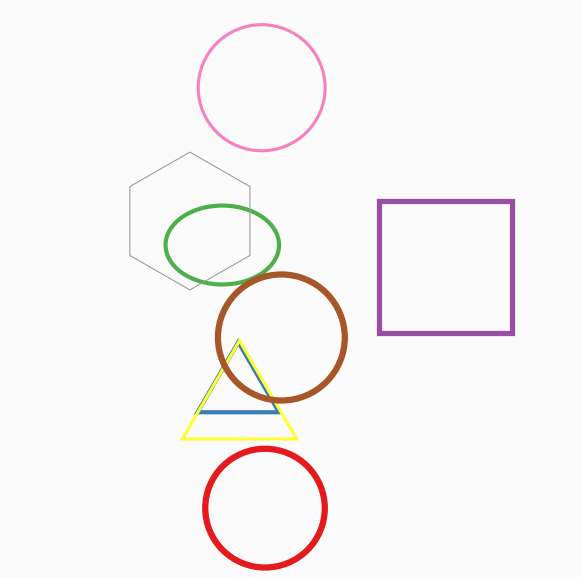[{"shape": "circle", "thickness": 3, "radius": 0.51, "center": [0.456, 0.119]}, {"shape": "triangle", "thickness": 2, "radius": 0.4, "center": [0.41, 0.326]}, {"shape": "oval", "thickness": 2, "radius": 0.49, "center": [0.382, 0.575]}, {"shape": "square", "thickness": 2.5, "radius": 0.57, "center": [0.766, 0.537]}, {"shape": "triangle", "thickness": 1.5, "radius": 0.57, "center": [0.412, 0.296]}, {"shape": "circle", "thickness": 3, "radius": 0.55, "center": [0.484, 0.415]}, {"shape": "circle", "thickness": 1.5, "radius": 0.55, "center": [0.45, 0.847]}, {"shape": "hexagon", "thickness": 0.5, "radius": 0.6, "center": [0.327, 0.616]}]